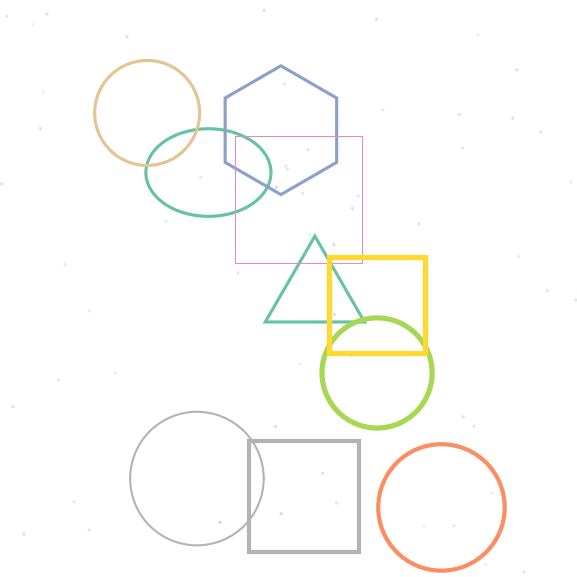[{"shape": "oval", "thickness": 1.5, "radius": 0.54, "center": [0.361, 0.7]}, {"shape": "triangle", "thickness": 1.5, "radius": 0.5, "center": [0.545, 0.491]}, {"shape": "circle", "thickness": 2, "radius": 0.55, "center": [0.764, 0.12]}, {"shape": "hexagon", "thickness": 1.5, "radius": 0.56, "center": [0.486, 0.774]}, {"shape": "square", "thickness": 0.5, "radius": 0.55, "center": [0.517, 0.654]}, {"shape": "circle", "thickness": 2.5, "radius": 0.48, "center": [0.653, 0.353]}, {"shape": "square", "thickness": 2.5, "radius": 0.41, "center": [0.652, 0.471]}, {"shape": "circle", "thickness": 1.5, "radius": 0.45, "center": [0.255, 0.804]}, {"shape": "circle", "thickness": 1, "radius": 0.58, "center": [0.341, 0.17]}, {"shape": "square", "thickness": 2, "radius": 0.48, "center": [0.526, 0.139]}]